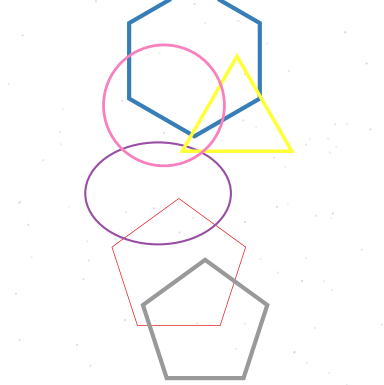[{"shape": "pentagon", "thickness": 0.5, "radius": 0.91, "center": [0.464, 0.302]}, {"shape": "hexagon", "thickness": 3, "radius": 0.98, "center": [0.505, 0.842]}, {"shape": "oval", "thickness": 1.5, "radius": 0.95, "center": [0.411, 0.498]}, {"shape": "triangle", "thickness": 2.5, "radius": 0.82, "center": [0.616, 0.689]}, {"shape": "circle", "thickness": 2, "radius": 0.78, "center": [0.426, 0.726]}, {"shape": "pentagon", "thickness": 3, "radius": 0.85, "center": [0.533, 0.155]}]